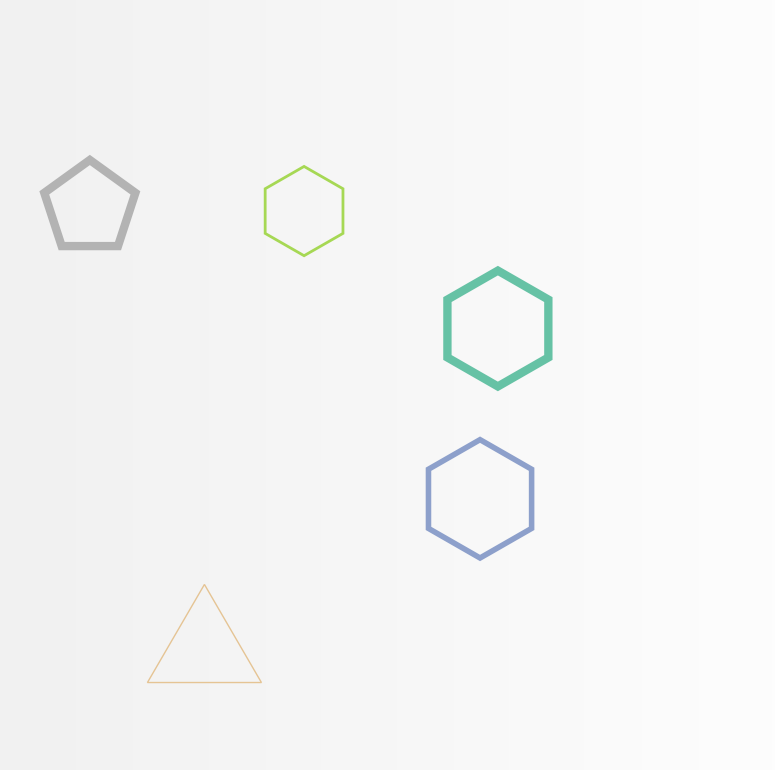[{"shape": "hexagon", "thickness": 3, "radius": 0.38, "center": [0.642, 0.573]}, {"shape": "hexagon", "thickness": 2, "radius": 0.38, "center": [0.619, 0.352]}, {"shape": "hexagon", "thickness": 1, "radius": 0.29, "center": [0.392, 0.726]}, {"shape": "triangle", "thickness": 0.5, "radius": 0.42, "center": [0.264, 0.156]}, {"shape": "pentagon", "thickness": 3, "radius": 0.31, "center": [0.116, 0.73]}]